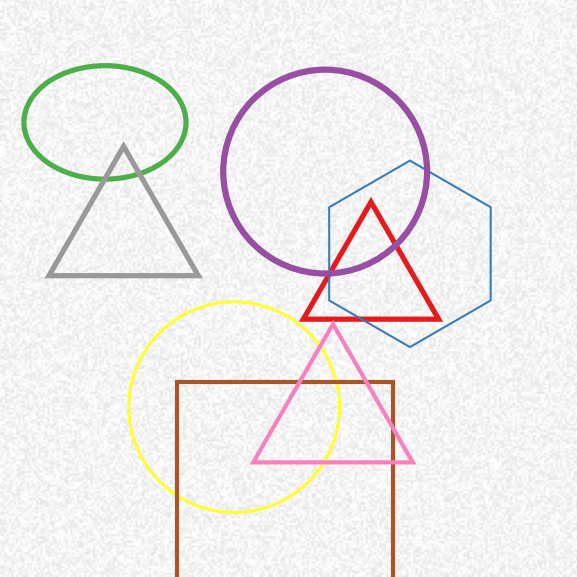[{"shape": "triangle", "thickness": 2.5, "radius": 0.68, "center": [0.642, 0.514]}, {"shape": "hexagon", "thickness": 1, "radius": 0.81, "center": [0.71, 0.56]}, {"shape": "oval", "thickness": 2.5, "radius": 0.7, "center": [0.182, 0.787]}, {"shape": "circle", "thickness": 3, "radius": 0.88, "center": [0.563, 0.702]}, {"shape": "circle", "thickness": 1.5, "radius": 0.91, "center": [0.405, 0.294]}, {"shape": "square", "thickness": 2, "radius": 0.94, "center": [0.493, 0.151]}, {"shape": "triangle", "thickness": 2, "radius": 0.8, "center": [0.577, 0.278]}, {"shape": "triangle", "thickness": 2.5, "radius": 0.75, "center": [0.214, 0.596]}]